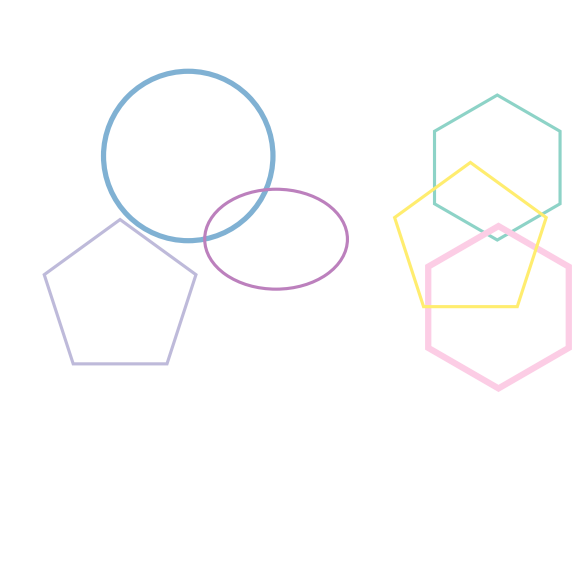[{"shape": "hexagon", "thickness": 1.5, "radius": 0.63, "center": [0.861, 0.709]}, {"shape": "pentagon", "thickness": 1.5, "radius": 0.69, "center": [0.208, 0.481]}, {"shape": "circle", "thickness": 2.5, "radius": 0.73, "center": [0.326, 0.729]}, {"shape": "hexagon", "thickness": 3, "radius": 0.7, "center": [0.863, 0.467]}, {"shape": "oval", "thickness": 1.5, "radius": 0.62, "center": [0.478, 0.585]}, {"shape": "pentagon", "thickness": 1.5, "radius": 0.69, "center": [0.815, 0.58]}]